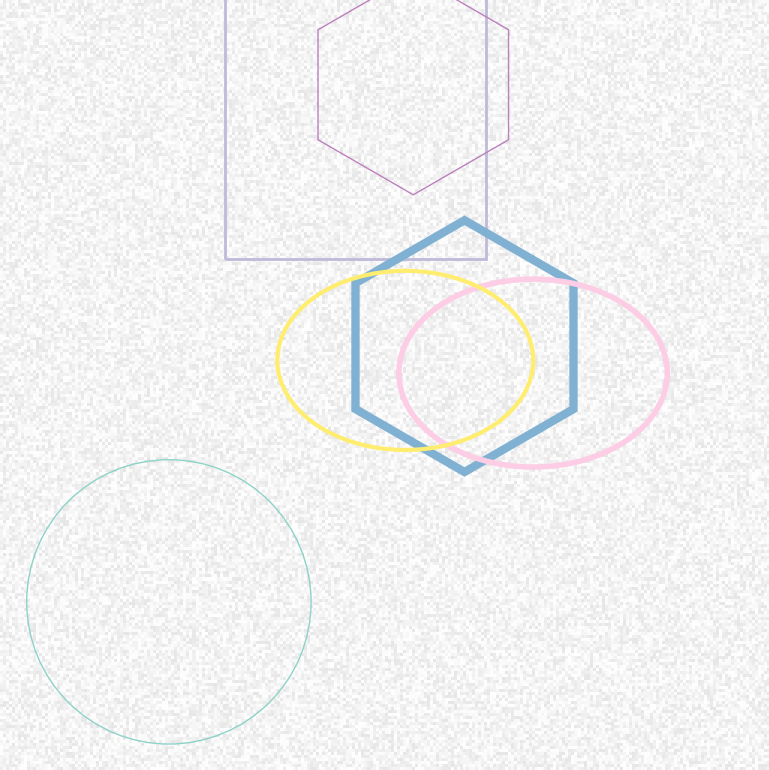[{"shape": "circle", "thickness": 0.5, "radius": 0.92, "center": [0.219, 0.218]}, {"shape": "square", "thickness": 1, "radius": 0.84, "center": [0.462, 0.833]}, {"shape": "hexagon", "thickness": 3, "radius": 0.82, "center": [0.603, 0.55]}, {"shape": "oval", "thickness": 2, "radius": 0.87, "center": [0.692, 0.515]}, {"shape": "hexagon", "thickness": 0.5, "radius": 0.71, "center": [0.537, 0.89]}, {"shape": "oval", "thickness": 1.5, "radius": 0.83, "center": [0.526, 0.532]}]